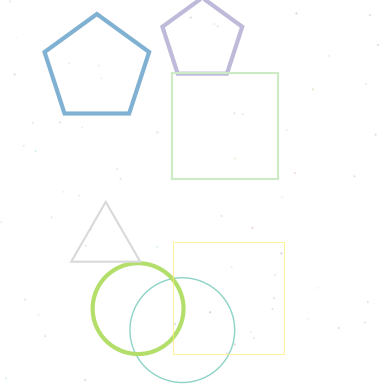[{"shape": "circle", "thickness": 1, "radius": 0.68, "center": [0.474, 0.143]}, {"shape": "pentagon", "thickness": 3, "radius": 0.54, "center": [0.526, 0.897]}, {"shape": "pentagon", "thickness": 3, "radius": 0.71, "center": [0.252, 0.821]}, {"shape": "circle", "thickness": 3, "radius": 0.59, "center": [0.359, 0.198]}, {"shape": "triangle", "thickness": 1.5, "radius": 0.52, "center": [0.275, 0.372]}, {"shape": "square", "thickness": 1.5, "radius": 0.69, "center": [0.584, 0.672]}, {"shape": "square", "thickness": 0.5, "radius": 0.72, "center": [0.593, 0.226]}]